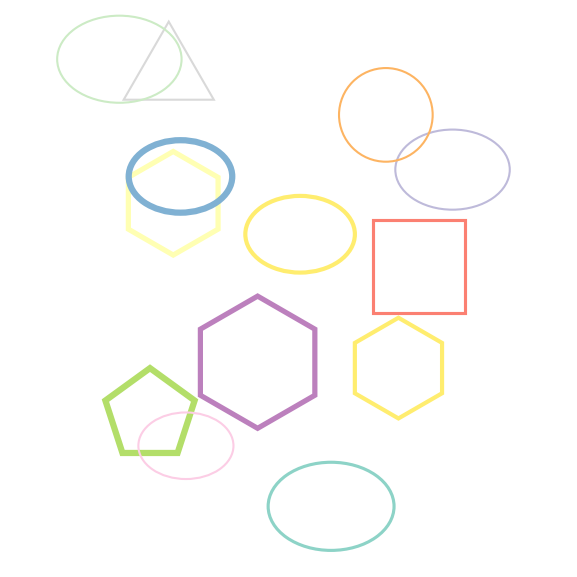[{"shape": "oval", "thickness": 1.5, "radius": 0.55, "center": [0.573, 0.122]}, {"shape": "hexagon", "thickness": 2.5, "radius": 0.45, "center": [0.3, 0.647]}, {"shape": "oval", "thickness": 1, "radius": 0.5, "center": [0.784, 0.705]}, {"shape": "square", "thickness": 1.5, "radius": 0.4, "center": [0.725, 0.538]}, {"shape": "oval", "thickness": 3, "radius": 0.45, "center": [0.313, 0.694]}, {"shape": "circle", "thickness": 1, "radius": 0.41, "center": [0.668, 0.8]}, {"shape": "pentagon", "thickness": 3, "radius": 0.41, "center": [0.26, 0.28]}, {"shape": "oval", "thickness": 1, "radius": 0.41, "center": [0.322, 0.227]}, {"shape": "triangle", "thickness": 1, "radius": 0.45, "center": [0.292, 0.872]}, {"shape": "hexagon", "thickness": 2.5, "radius": 0.57, "center": [0.446, 0.372]}, {"shape": "oval", "thickness": 1, "radius": 0.54, "center": [0.207, 0.897]}, {"shape": "oval", "thickness": 2, "radius": 0.47, "center": [0.52, 0.594]}, {"shape": "hexagon", "thickness": 2, "radius": 0.44, "center": [0.69, 0.362]}]